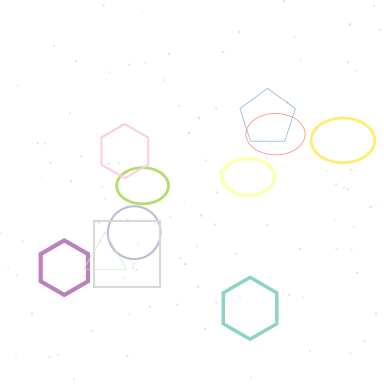[{"shape": "hexagon", "thickness": 2.5, "radius": 0.4, "center": [0.65, 0.199]}, {"shape": "oval", "thickness": 2.5, "radius": 0.34, "center": [0.645, 0.54]}, {"shape": "circle", "thickness": 1.5, "radius": 0.34, "center": [0.349, 0.396]}, {"shape": "oval", "thickness": 0.5, "radius": 0.38, "center": [0.716, 0.651]}, {"shape": "pentagon", "thickness": 0.5, "radius": 0.38, "center": [0.695, 0.695]}, {"shape": "oval", "thickness": 2, "radius": 0.34, "center": [0.37, 0.518]}, {"shape": "hexagon", "thickness": 1.5, "radius": 0.35, "center": [0.324, 0.608]}, {"shape": "square", "thickness": 1.5, "radius": 0.43, "center": [0.33, 0.34]}, {"shape": "hexagon", "thickness": 3, "radius": 0.35, "center": [0.167, 0.305]}, {"shape": "triangle", "thickness": 0.5, "radius": 0.32, "center": [0.273, 0.333]}, {"shape": "oval", "thickness": 2, "radius": 0.41, "center": [0.891, 0.635]}]